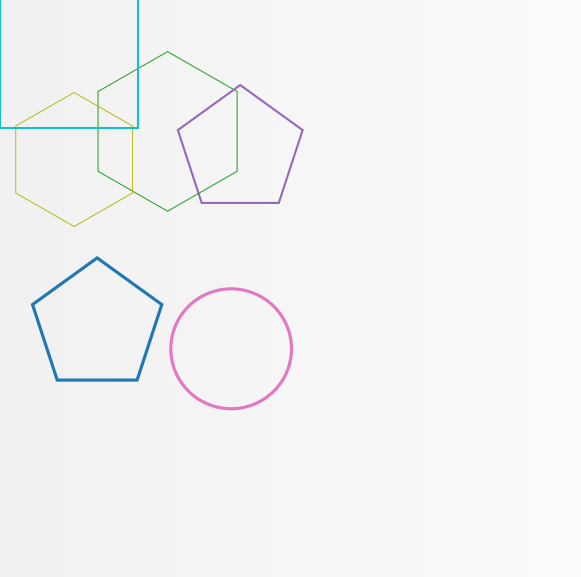[{"shape": "pentagon", "thickness": 1.5, "radius": 0.58, "center": [0.167, 0.436]}, {"shape": "hexagon", "thickness": 0.5, "radius": 0.69, "center": [0.288, 0.772]}, {"shape": "pentagon", "thickness": 1, "radius": 0.56, "center": [0.413, 0.739]}, {"shape": "circle", "thickness": 1.5, "radius": 0.52, "center": [0.398, 0.395]}, {"shape": "hexagon", "thickness": 0.5, "radius": 0.58, "center": [0.128, 0.723]}, {"shape": "square", "thickness": 1, "radius": 0.59, "center": [0.119, 0.896]}]